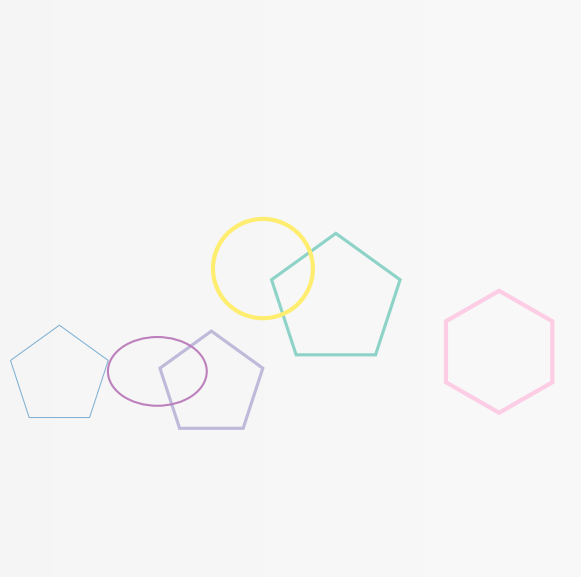[{"shape": "pentagon", "thickness": 1.5, "radius": 0.58, "center": [0.578, 0.479]}, {"shape": "pentagon", "thickness": 1.5, "radius": 0.47, "center": [0.364, 0.333]}, {"shape": "pentagon", "thickness": 0.5, "radius": 0.44, "center": [0.102, 0.348]}, {"shape": "hexagon", "thickness": 2, "radius": 0.53, "center": [0.859, 0.39]}, {"shape": "oval", "thickness": 1, "radius": 0.43, "center": [0.271, 0.356]}, {"shape": "circle", "thickness": 2, "radius": 0.43, "center": [0.452, 0.534]}]